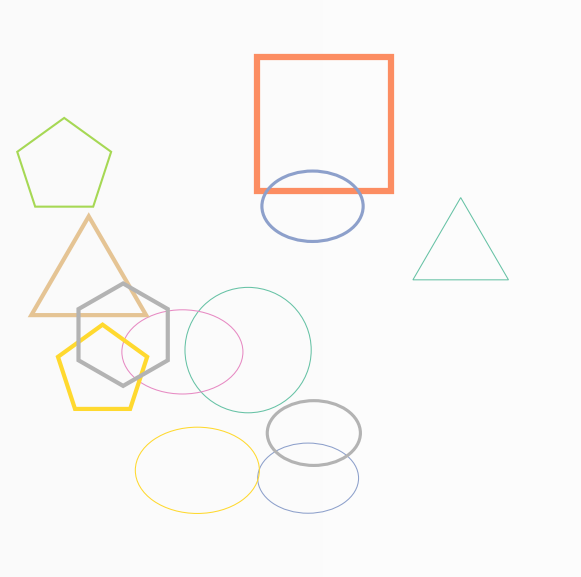[{"shape": "triangle", "thickness": 0.5, "radius": 0.47, "center": [0.793, 0.562]}, {"shape": "circle", "thickness": 0.5, "radius": 0.54, "center": [0.427, 0.393]}, {"shape": "square", "thickness": 3, "radius": 0.58, "center": [0.558, 0.785]}, {"shape": "oval", "thickness": 0.5, "radius": 0.43, "center": [0.53, 0.171]}, {"shape": "oval", "thickness": 1.5, "radius": 0.44, "center": [0.538, 0.642]}, {"shape": "oval", "thickness": 0.5, "radius": 0.52, "center": [0.314, 0.39]}, {"shape": "pentagon", "thickness": 1, "radius": 0.42, "center": [0.11, 0.71]}, {"shape": "oval", "thickness": 0.5, "radius": 0.53, "center": [0.34, 0.185]}, {"shape": "pentagon", "thickness": 2, "radius": 0.4, "center": [0.176, 0.356]}, {"shape": "triangle", "thickness": 2, "radius": 0.57, "center": [0.153, 0.51]}, {"shape": "hexagon", "thickness": 2, "radius": 0.44, "center": [0.212, 0.42]}, {"shape": "oval", "thickness": 1.5, "radius": 0.4, "center": [0.54, 0.249]}]